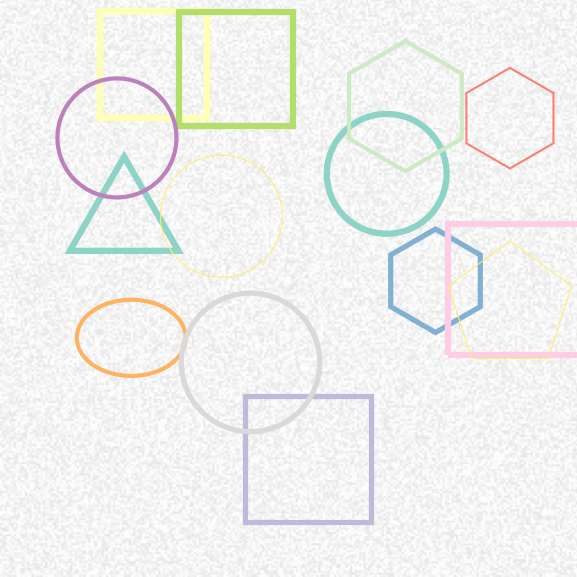[{"shape": "circle", "thickness": 3, "radius": 0.52, "center": [0.67, 0.698]}, {"shape": "triangle", "thickness": 3, "radius": 0.54, "center": [0.215, 0.619]}, {"shape": "square", "thickness": 3, "radius": 0.46, "center": [0.265, 0.887]}, {"shape": "square", "thickness": 2.5, "radius": 0.54, "center": [0.534, 0.204]}, {"shape": "hexagon", "thickness": 1, "radius": 0.44, "center": [0.883, 0.795]}, {"shape": "hexagon", "thickness": 2.5, "radius": 0.45, "center": [0.754, 0.513]}, {"shape": "oval", "thickness": 2, "radius": 0.47, "center": [0.227, 0.414]}, {"shape": "square", "thickness": 3, "radius": 0.49, "center": [0.409, 0.88]}, {"shape": "square", "thickness": 3, "radius": 0.56, "center": [0.888, 0.498]}, {"shape": "circle", "thickness": 2.5, "radius": 0.6, "center": [0.434, 0.372]}, {"shape": "circle", "thickness": 2, "radius": 0.52, "center": [0.203, 0.76]}, {"shape": "hexagon", "thickness": 2, "radius": 0.56, "center": [0.702, 0.815]}, {"shape": "circle", "thickness": 0.5, "radius": 0.53, "center": [0.383, 0.625]}, {"shape": "pentagon", "thickness": 0.5, "radius": 0.56, "center": [0.883, 0.469]}]